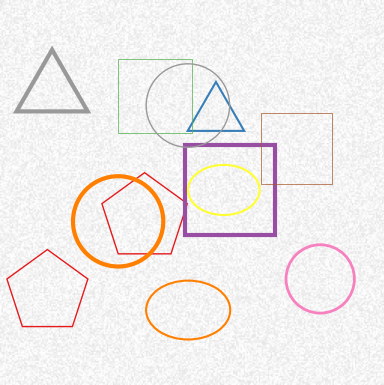[{"shape": "pentagon", "thickness": 1, "radius": 0.58, "center": [0.376, 0.435]}, {"shape": "pentagon", "thickness": 1, "radius": 0.55, "center": [0.123, 0.241]}, {"shape": "triangle", "thickness": 1.5, "radius": 0.42, "center": [0.561, 0.702]}, {"shape": "square", "thickness": 0.5, "radius": 0.48, "center": [0.402, 0.75]}, {"shape": "square", "thickness": 3, "radius": 0.58, "center": [0.596, 0.507]}, {"shape": "oval", "thickness": 1.5, "radius": 0.55, "center": [0.489, 0.195]}, {"shape": "circle", "thickness": 3, "radius": 0.59, "center": [0.307, 0.425]}, {"shape": "oval", "thickness": 1.5, "radius": 0.46, "center": [0.581, 0.507]}, {"shape": "square", "thickness": 0.5, "radius": 0.46, "center": [0.77, 0.614]}, {"shape": "circle", "thickness": 2, "radius": 0.44, "center": [0.832, 0.276]}, {"shape": "triangle", "thickness": 3, "radius": 0.53, "center": [0.135, 0.764]}, {"shape": "circle", "thickness": 1, "radius": 0.54, "center": [0.488, 0.726]}]